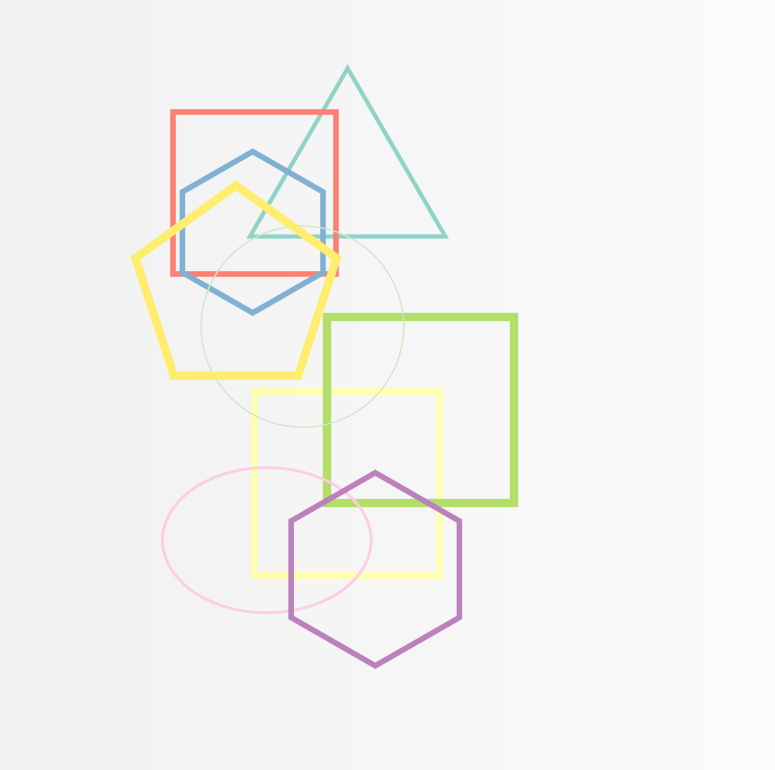[{"shape": "triangle", "thickness": 1.5, "radius": 0.73, "center": [0.449, 0.766]}, {"shape": "square", "thickness": 2.5, "radius": 0.6, "center": [0.447, 0.373]}, {"shape": "square", "thickness": 2, "radius": 0.53, "center": [0.328, 0.749]}, {"shape": "hexagon", "thickness": 2, "radius": 0.52, "center": [0.326, 0.698]}, {"shape": "square", "thickness": 3, "radius": 0.6, "center": [0.542, 0.468]}, {"shape": "oval", "thickness": 1, "radius": 0.67, "center": [0.344, 0.298]}, {"shape": "hexagon", "thickness": 2, "radius": 0.63, "center": [0.484, 0.261]}, {"shape": "circle", "thickness": 0.5, "radius": 0.65, "center": [0.39, 0.576]}, {"shape": "pentagon", "thickness": 3, "radius": 0.68, "center": [0.305, 0.623]}]